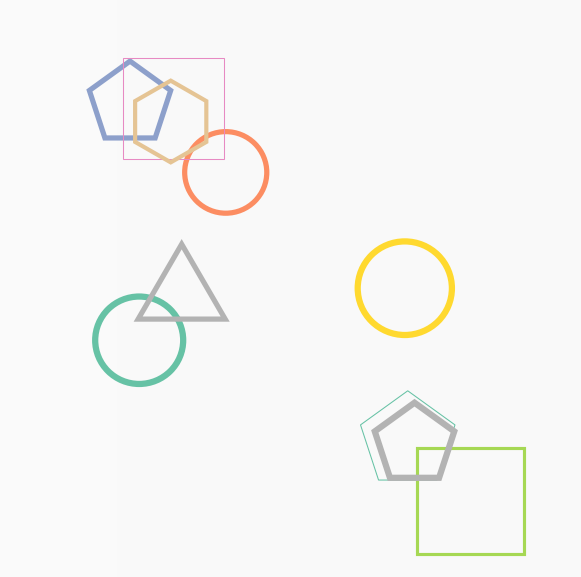[{"shape": "circle", "thickness": 3, "radius": 0.38, "center": [0.239, 0.41]}, {"shape": "pentagon", "thickness": 0.5, "radius": 0.43, "center": [0.701, 0.237]}, {"shape": "circle", "thickness": 2.5, "radius": 0.35, "center": [0.388, 0.701]}, {"shape": "pentagon", "thickness": 2.5, "radius": 0.37, "center": [0.224, 0.82]}, {"shape": "square", "thickness": 0.5, "radius": 0.44, "center": [0.299, 0.812]}, {"shape": "square", "thickness": 1.5, "radius": 0.46, "center": [0.81, 0.131]}, {"shape": "circle", "thickness": 3, "radius": 0.41, "center": [0.696, 0.5]}, {"shape": "hexagon", "thickness": 2, "radius": 0.35, "center": [0.294, 0.789]}, {"shape": "pentagon", "thickness": 3, "radius": 0.36, "center": [0.713, 0.23]}, {"shape": "triangle", "thickness": 2.5, "radius": 0.43, "center": [0.313, 0.49]}]